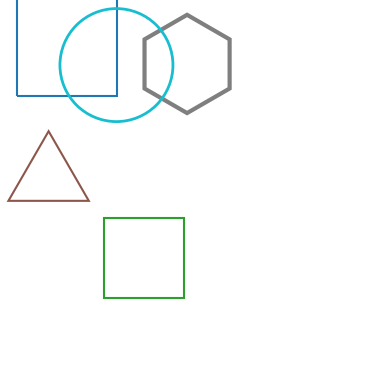[{"shape": "square", "thickness": 1.5, "radius": 0.65, "center": [0.174, 0.88]}, {"shape": "square", "thickness": 1.5, "radius": 0.52, "center": [0.374, 0.329]}, {"shape": "triangle", "thickness": 1.5, "radius": 0.6, "center": [0.126, 0.539]}, {"shape": "hexagon", "thickness": 3, "radius": 0.64, "center": [0.486, 0.834]}, {"shape": "circle", "thickness": 2, "radius": 0.73, "center": [0.302, 0.831]}]